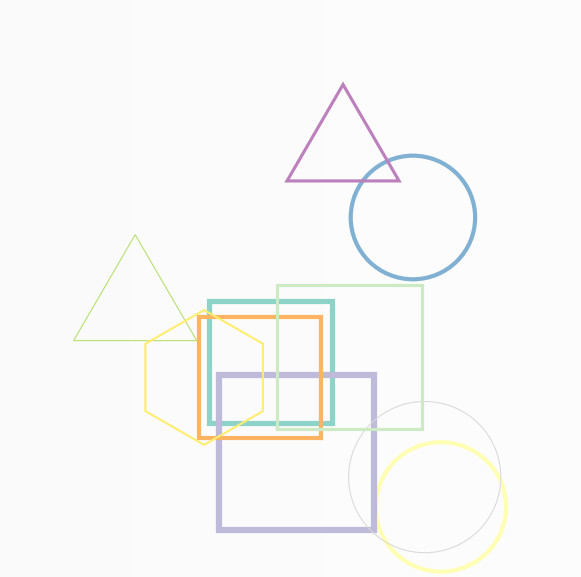[{"shape": "square", "thickness": 2.5, "radius": 0.53, "center": [0.466, 0.372]}, {"shape": "circle", "thickness": 2, "radius": 0.56, "center": [0.759, 0.121]}, {"shape": "square", "thickness": 3, "radius": 0.67, "center": [0.51, 0.215]}, {"shape": "circle", "thickness": 2, "radius": 0.54, "center": [0.71, 0.623]}, {"shape": "square", "thickness": 2, "radius": 0.52, "center": [0.448, 0.345]}, {"shape": "triangle", "thickness": 0.5, "radius": 0.61, "center": [0.233, 0.47]}, {"shape": "circle", "thickness": 0.5, "radius": 0.65, "center": [0.731, 0.173]}, {"shape": "triangle", "thickness": 1.5, "radius": 0.56, "center": [0.59, 0.741]}, {"shape": "square", "thickness": 1.5, "radius": 0.62, "center": [0.601, 0.381]}, {"shape": "hexagon", "thickness": 1, "radius": 0.58, "center": [0.351, 0.346]}]